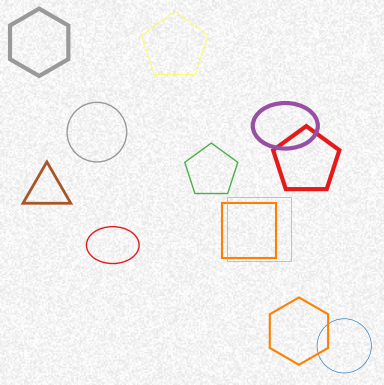[{"shape": "pentagon", "thickness": 3, "radius": 0.45, "center": [0.795, 0.582]}, {"shape": "oval", "thickness": 1, "radius": 0.34, "center": [0.293, 0.363]}, {"shape": "circle", "thickness": 0.5, "radius": 0.35, "center": [0.894, 0.102]}, {"shape": "pentagon", "thickness": 1, "radius": 0.36, "center": [0.549, 0.556]}, {"shape": "oval", "thickness": 3, "radius": 0.42, "center": [0.741, 0.673]}, {"shape": "hexagon", "thickness": 1.5, "radius": 0.44, "center": [0.777, 0.14]}, {"shape": "square", "thickness": 1.5, "radius": 0.35, "center": [0.646, 0.402]}, {"shape": "pentagon", "thickness": 0.5, "radius": 0.45, "center": [0.454, 0.88]}, {"shape": "triangle", "thickness": 2, "radius": 0.36, "center": [0.122, 0.508]}, {"shape": "square", "thickness": 0.5, "radius": 0.42, "center": [0.672, 0.405]}, {"shape": "circle", "thickness": 1, "radius": 0.39, "center": [0.252, 0.657]}, {"shape": "hexagon", "thickness": 3, "radius": 0.44, "center": [0.102, 0.89]}]